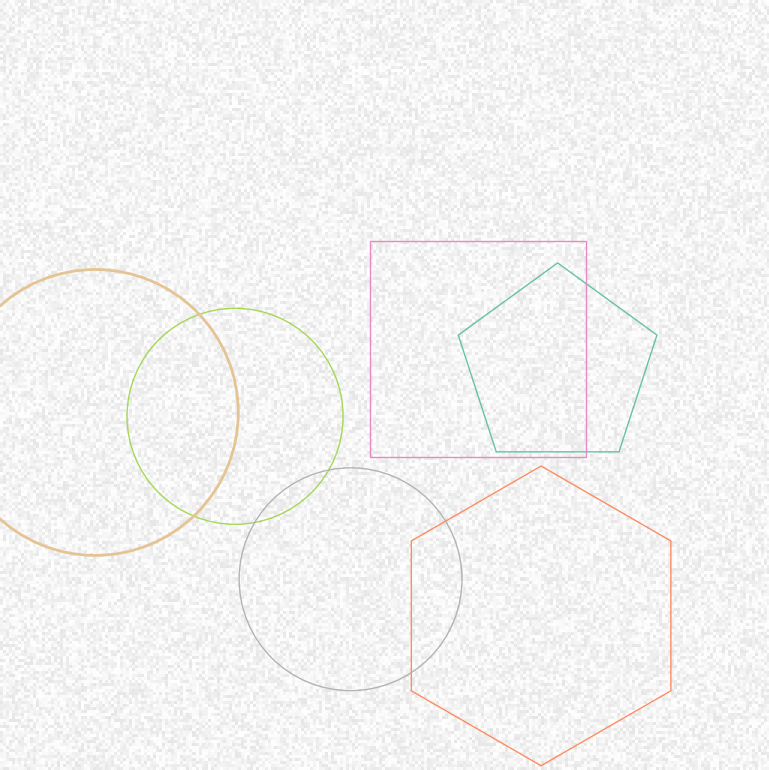[{"shape": "pentagon", "thickness": 0.5, "radius": 0.68, "center": [0.724, 0.523]}, {"shape": "hexagon", "thickness": 0.5, "radius": 0.97, "center": [0.703, 0.2]}, {"shape": "square", "thickness": 0.5, "radius": 0.7, "center": [0.621, 0.546]}, {"shape": "circle", "thickness": 0.5, "radius": 0.7, "center": [0.305, 0.459]}, {"shape": "circle", "thickness": 1, "radius": 0.93, "center": [0.124, 0.464]}, {"shape": "circle", "thickness": 0.5, "radius": 0.72, "center": [0.455, 0.248]}]